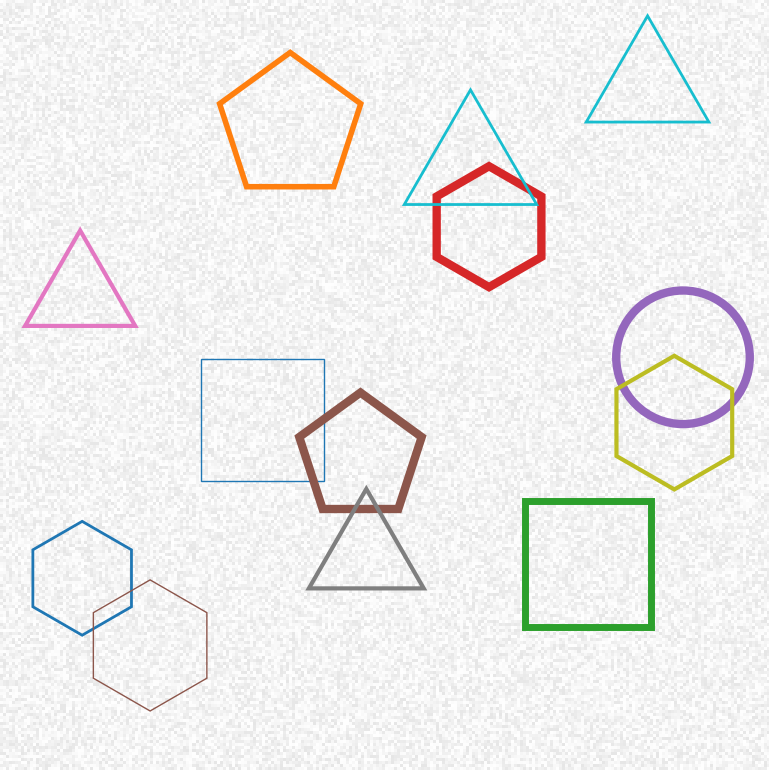[{"shape": "square", "thickness": 0.5, "radius": 0.4, "center": [0.341, 0.455]}, {"shape": "hexagon", "thickness": 1, "radius": 0.37, "center": [0.107, 0.249]}, {"shape": "pentagon", "thickness": 2, "radius": 0.48, "center": [0.377, 0.835]}, {"shape": "square", "thickness": 2.5, "radius": 0.41, "center": [0.763, 0.268]}, {"shape": "hexagon", "thickness": 3, "radius": 0.39, "center": [0.635, 0.706]}, {"shape": "circle", "thickness": 3, "radius": 0.43, "center": [0.887, 0.536]}, {"shape": "hexagon", "thickness": 0.5, "radius": 0.43, "center": [0.195, 0.162]}, {"shape": "pentagon", "thickness": 3, "radius": 0.42, "center": [0.468, 0.407]}, {"shape": "triangle", "thickness": 1.5, "radius": 0.41, "center": [0.104, 0.618]}, {"shape": "triangle", "thickness": 1.5, "radius": 0.43, "center": [0.476, 0.279]}, {"shape": "hexagon", "thickness": 1.5, "radius": 0.43, "center": [0.876, 0.451]}, {"shape": "triangle", "thickness": 1, "radius": 0.46, "center": [0.841, 0.887]}, {"shape": "triangle", "thickness": 1, "radius": 0.5, "center": [0.611, 0.784]}]